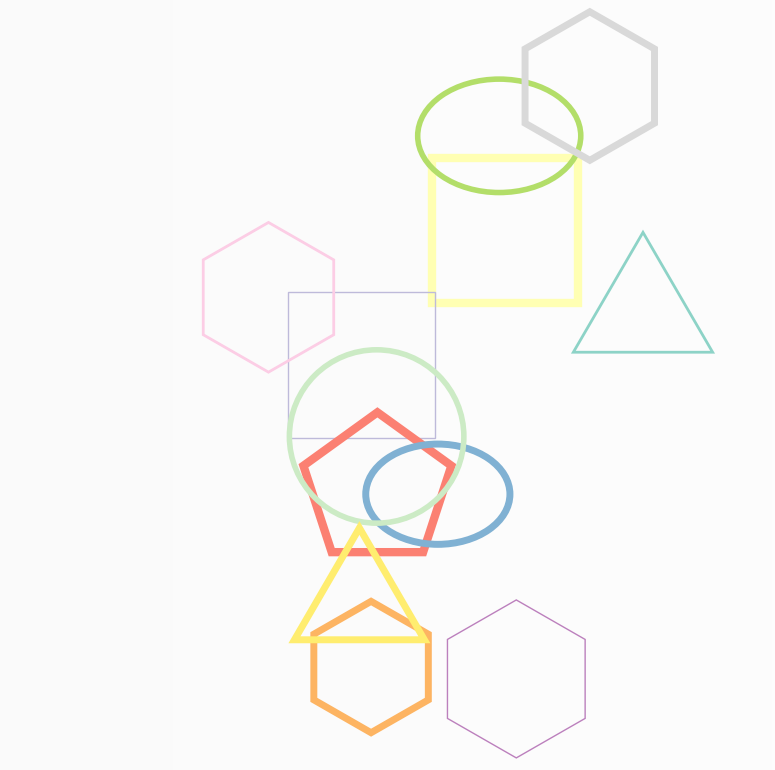[{"shape": "triangle", "thickness": 1, "radius": 0.52, "center": [0.83, 0.594]}, {"shape": "square", "thickness": 3, "radius": 0.47, "center": [0.652, 0.701]}, {"shape": "square", "thickness": 0.5, "radius": 0.47, "center": [0.467, 0.526]}, {"shape": "pentagon", "thickness": 3, "radius": 0.5, "center": [0.487, 0.364]}, {"shape": "oval", "thickness": 2.5, "radius": 0.47, "center": [0.565, 0.358]}, {"shape": "hexagon", "thickness": 2.5, "radius": 0.43, "center": [0.479, 0.134]}, {"shape": "oval", "thickness": 2, "radius": 0.53, "center": [0.644, 0.824]}, {"shape": "hexagon", "thickness": 1, "radius": 0.49, "center": [0.346, 0.614]}, {"shape": "hexagon", "thickness": 2.5, "radius": 0.48, "center": [0.761, 0.888]}, {"shape": "hexagon", "thickness": 0.5, "radius": 0.51, "center": [0.666, 0.118]}, {"shape": "circle", "thickness": 2, "radius": 0.56, "center": [0.486, 0.433]}, {"shape": "triangle", "thickness": 2.5, "radius": 0.48, "center": [0.464, 0.218]}]